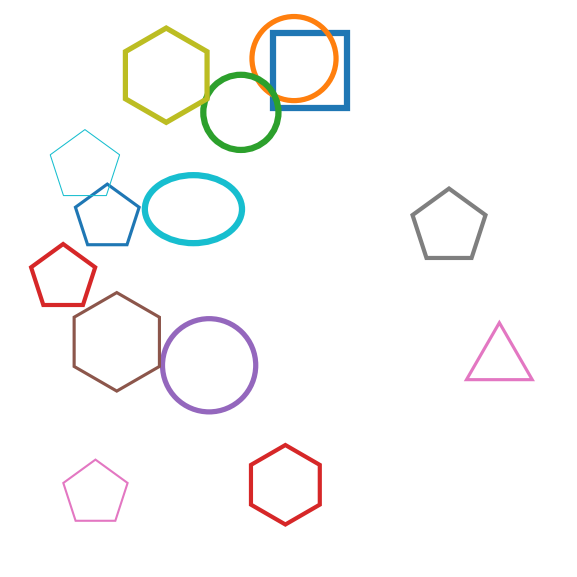[{"shape": "pentagon", "thickness": 1.5, "radius": 0.29, "center": [0.186, 0.622]}, {"shape": "square", "thickness": 3, "radius": 0.32, "center": [0.537, 0.876]}, {"shape": "circle", "thickness": 2.5, "radius": 0.36, "center": [0.509, 0.898]}, {"shape": "circle", "thickness": 3, "radius": 0.33, "center": [0.417, 0.805]}, {"shape": "hexagon", "thickness": 2, "radius": 0.34, "center": [0.494, 0.16]}, {"shape": "pentagon", "thickness": 2, "radius": 0.29, "center": [0.109, 0.518]}, {"shape": "circle", "thickness": 2.5, "radius": 0.4, "center": [0.362, 0.367]}, {"shape": "hexagon", "thickness": 1.5, "radius": 0.43, "center": [0.202, 0.407]}, {"shape": "pentagon", "thickness": 1, "radius": 0.29, "center": [0.165, 0.145]}, {"shape": "triangle", "thickness": 1.5, "radius": 0.33, "center": [0.865, 0.375]}, {"shape": "pentagon", "thickness": 2, "radius": 0.33, "center": [0.778, 0.606]}, {"shape": "hexagon", "thickness": 2.5, "radius": 0.41, "center": [0.288, 0.869]}, {"shape": "pentagon", "thickness": 0.5, "radius": 0.32, "center": [0.147, 0.712]}, {"shape": "oval", "thickness": 3, "radius": 0.42, "center": [0.335, 0.637]}]